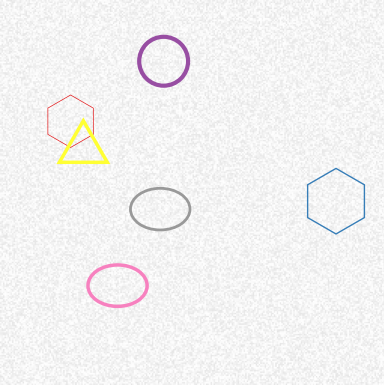[{"shape": "hexagon", "thickness": 0.5, "radius": 0.34, "center": [0.183, 0.685]}, {"shape": "hexagon", "thickness": 1, "radius": 0.43, "center": [0.873, 0.477]}, {"shape": "circle", "thickness": 3, "radius": 0.32, "center": [0.425, 0.841]}, {"shape": "triangle", "thickness": 2.5, "radius": 0.36, "center": [0.216, 0.614]}, {"shape": "oval", "thickness": 2.5, "radius": 0.38, "center": [0.305, 0.258]}, {"shape": "oval", "thickness": 2, "radius": 0.39, "center": [0.416, 0.457]}]